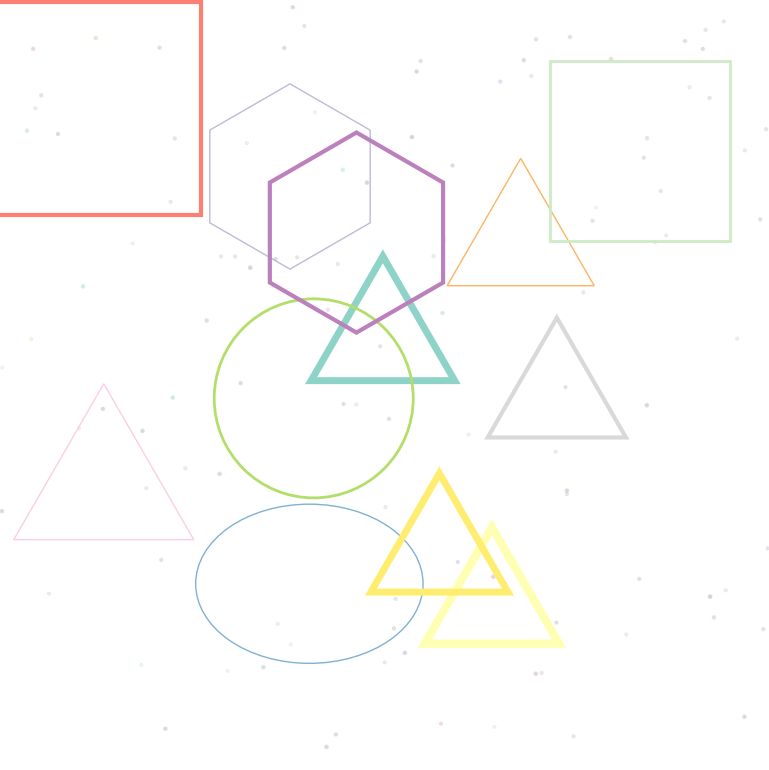[{"shape": "triangle", "thickness": 2.5, "radius": 0.54, "center": [0.497, 0.559]}, {"shape": "triangle", "thickness": 3, "radius": 0.5, "center": [0.639, 0.214]}, {"shape": "hexagon", "thickness": 0.5, "radius": 0.6, "center": [0.377, 0.771]}, {"shape": "square", "thickness": 1.5, "radius": 0.69, "center": [0.122, 0.859]}, {"shape": "oval", "thickness": 0.5, "radius": 0.74, "center": [0.402, 0.242]}, {"shape": "triangle", "thickness": 0.5, "radius": 0.55, "center": [0.676, 0.684]}, {"shape": "circle", "thickness": 1, "radius": 0.65, "center": [0.407, 0.483]}, {"shape": "triangle", "thickness": 0.5, "radius": 0.67, "center": [0.135, 0.367]}, {"shape": "triangle", "thickness": 1.5, "radius": 0.52, "center": [0.723, 0.484]}, {"shape": "hexagon", "thickness": 1.5, "radius": 0.65, "center": [0.463, 0.698]}, {"shape": "square", "thickness": 1, "radius": 0.58, "center": [0.831, 0.804]}, {"shape": "triangle", "thickness": 2.5, "radius": 0.51, "center": [0.571, 0.282]}]